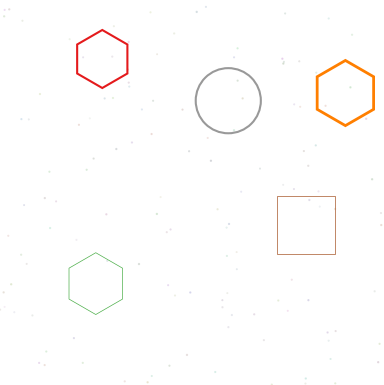[{"shape": "hexagon", "thickness": 1.5, "radius": 0.38, "center": [0.266, 0.847]}, {"shape": "hexagon", "thickness": 0.5, "radius": 0.4, "center": [0.249, 0.263]}, {"shape": "hexagon", "thickness": 2, "radius": 0.42, "center": [0.897, 0.758]}, {"shape": "square", "thickness": 0.5, "radius": 0.37, "center": [0.794, 0.416]}, {"shape": "circle", "thickness": 1.5, "radius": 0.42, "center": [0.593, 0.738]}]